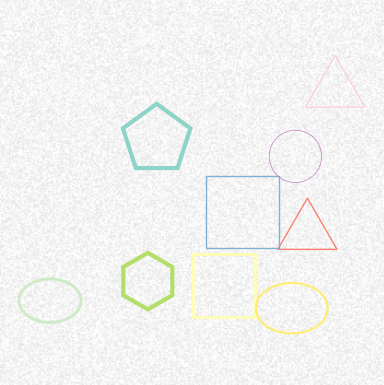[{"shape": "pentagon", "thickness": 3, "radius": 0.46, "center": [0.407, 0.638]}, {"shape": "square", "thickness": 2, "radius": 0.4, "center": [0.582, 0.259]}, {"shape": "triangle", "thickness": 1, "radius": 0.44, "center": [0.799, 0.397]}, {"shape": "square", "thickness": 1, "radius": 0.47, "center": [0.63, 0.45]}, {"shape": "hexagon", "thickness": 3, "radius": 0.37, "center": [0.384, 0.27]}, {"shape": "triangle", "thickness": 1, "radius": 0.45, "center": [0.871, 0.767]}, {"shape": "circle", "thickness": 0.5, "radius": 0.34, "center": [0.767, 0.594]}, {"shape": "oval", "thickness": 2, "radius": 0.4, "center": [0.13, 0.219]}, {"shape": "oval", "thickness": 1.5, "radius": 0.47, "center": [0.758, 0.2]}]